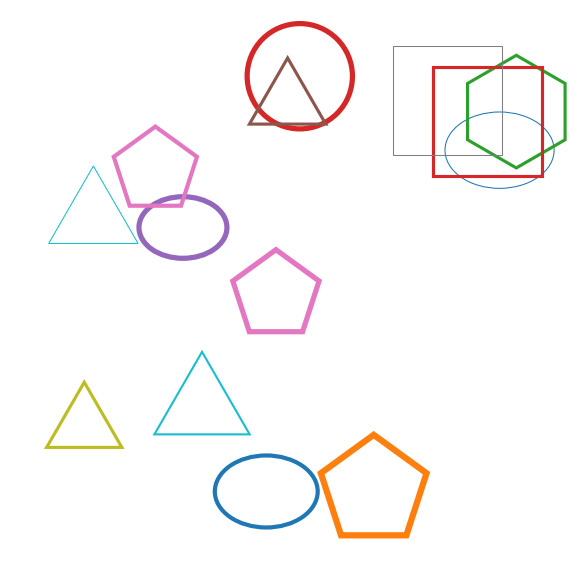[{"shape": "oval", "thickness": 2, "radius": 0.45, "center": [0.461, 0.148]}, {"shape": "oval", "thickness": 0.5, "radius": 0.47, "center": [0.865, 0.739]}, {"shape": "pentagon", "thickness": 3, "radius": 0.48, "center": [0.647, 0.15]}, {"shape": "hexagon", "thickness": 1.5, "radius": 0.49, "center": [0.894, 0.806]}, {"shape": "square", "thickness": 1.5, "radius": 0.47, "center": [0.845, 0.789]}, {"shape": "circle", "thickness": 2.5, "radius": 0.46, "center": [0.519, 0.867]}, {"shape": "oval", "thickness": 2.5, "radius": 0.38, "center": [0.317, 0.605]}, {"shape": "triangle", "thickness": 1.5, "radius": 0.38, "center": [0.498, 0.822]}, {"shape": "pentagon", "thickness": 2.5, "radius": 0.39, "center": [0.478, 0.488]}, {"shape": "pentagon", "thickness": 2, "radius": 0.38, "center": [0.269, 0.704]}, {"shape": "square", "thickness": 0.5, "radius": 0.47, "center": [0.775, 0.825]}, {"shape": "triangle", "thickness": 1.5, "radius": 0.38, "center": [0.146, 0.262]}, {"shape": "triangle", "thickness": 0.5, "radius": 0.45, "center": [0.162, 0.622]}, {"shape": "triangle", "thickness": 1, "radius": 0.48, "center": [0.35, 0.295]}]